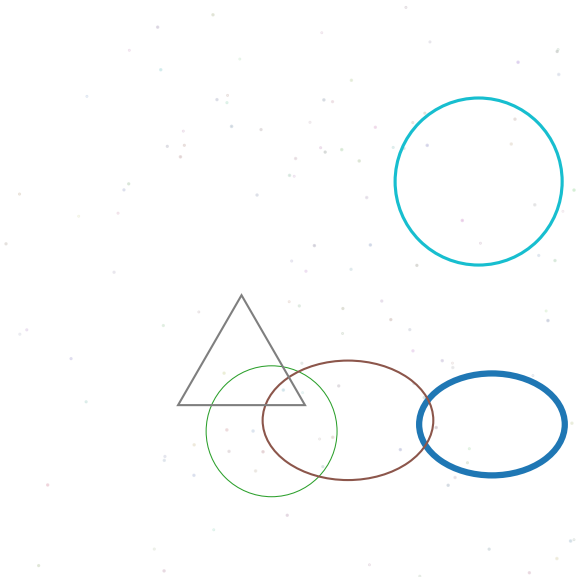[{"shape": "oval", "thickness": 3, "radius": 0.63, "center": [0.852, 0.264]}, {"shape": "circle", "thickness": 0.5, "radius": 0.57, "center": [0.47, 0.252]}, {"shape": "oval", "thickness": 1, "radius": 0.74, "center": [0.603, 0.271]}, {"shape": "triangle", "thickness": 1, "radius": 0.63, "center": [0.418, 0.361]}, {"shape": "circle", "thickness": 1.5, "radius": 0.72, "center": [0.829, 0.685]}]